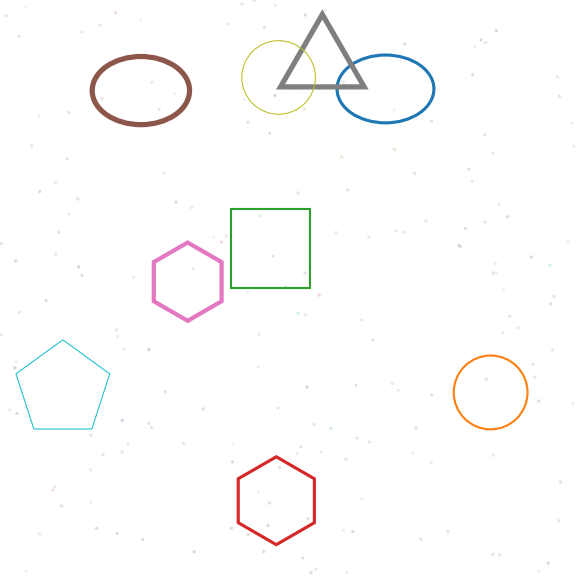[{"shape": "oval", "thickness": 1.5, "radius": 0.42, "center": [0.667, 0.845]}, {"shape": "circle", "thickness": 1, "radius": 0.32, "center": [0.85, 0.32]}, {"shape": "square", "thickness": 1, "radius": 0.34, "center": [0.468, 0.569]}, {"shape": "hexagon", "thickness": 1.5, "radius": 0.38, "center": [0.478, 0.132]}, {"shape": "oval", "thickness": 2.5, "radius": 0.42, "center": [0.244, 0.842]}, {"shape": "hexagon", "thickness": 2, "radius": 0.34, "center": [0.325, 0.511]}, {"shape": "triangle", "thickness": 2.5, "radius": 0.42, "center": [0.558, 0.891]}, {"shape": "circle", "thickness": 0.5, "radius": 0.32, "center": [0.482, 0.865]}, {"shape": "pentagon", "thickness": 0.5, "radius": 0.43, "center": [0.109, 0.325]}]